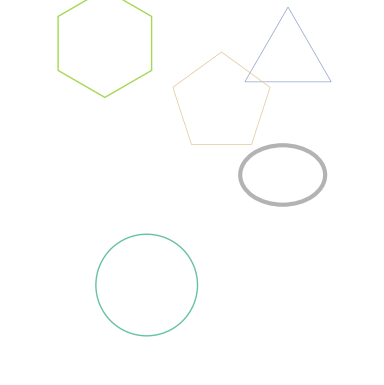[{"shape": "circle", "thickness": 1, "radius": 0.66, "center": [0.381, 0.26]}, {"shape": "triangle", "thickness": 0.5, "radius": 0.65, "center": [0.748, 0.852]}, {"shape": "hexagon", "thickness": 1, "radius": 0.7, "center": [0.272, 0.887]}, {"shape": "pentagon", "thickness": 0.5, "radius": 0.66, "center": [0.575, 0.732]}, {"shape": "oval", "thickness": 3, "radius": 0.55, "center": [0.734, 0.546]}]